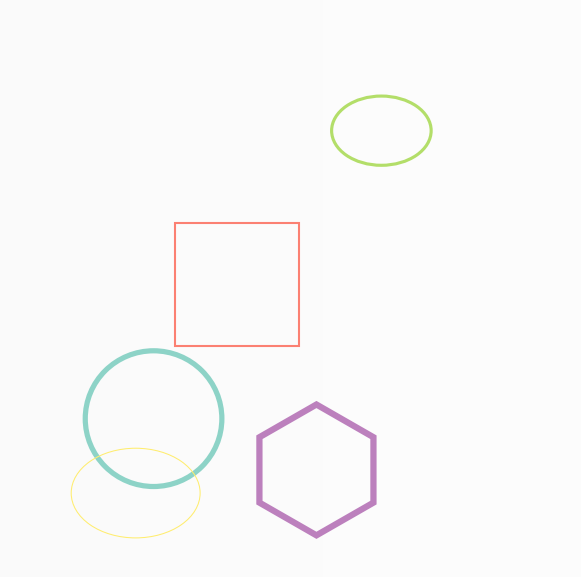[{"shape": "circle", "thickness": 2.5, "radius": 0.59, "center": [0.264, 0.274]}, {"shape": "square", "thickness": 1, "radius": 0.53, "center": [0.407, 0.507]}, {"shape": "oval", "thickness": 1.5, "radius": 0.43, "center": [0.656, 0.773]}, {"shape": "hexagon", "thickness": 3, "radius": 0.57, "center": [0.544, 0.185]}, {"shape": "oval", "thickness": 0.5, "radius": 0.55, "center": [0.233, 0.145]}]